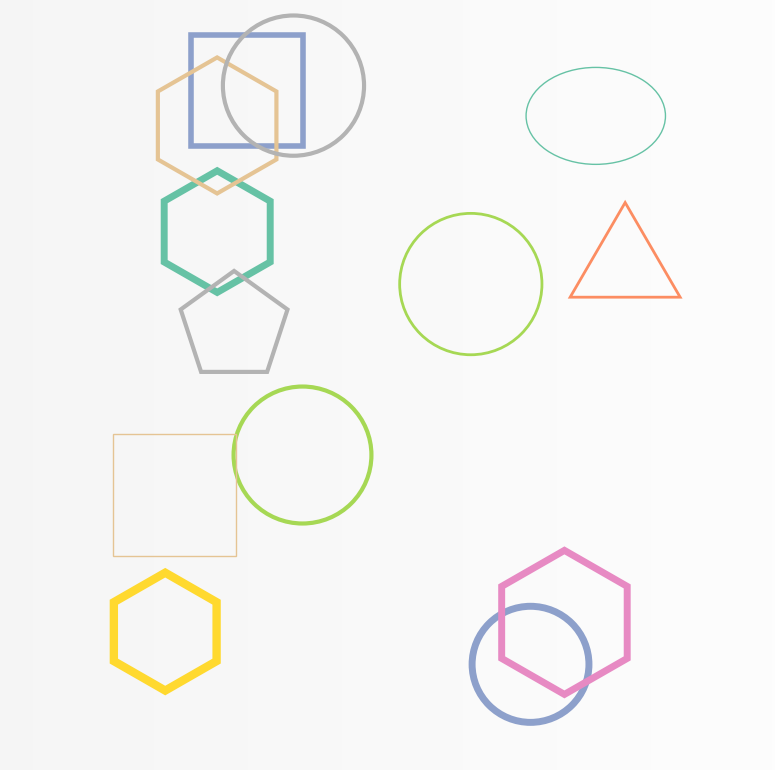[{"shape": "oval", "thickness": 0.5, "radius": 0.45, "center": [0.769, 0.849]}, {"shape": "hexagon", "thickness": 2.5, "radius": 0.39, "center": [0.28, 0.699]}, {"shape": "triangle", "thickness": 1, "radius": 0.41, "center": [0.807, 0.655]}, {"shape": "square", "thickness": 2, "radius": 0.36, "center": [0.319, 0.883]}, {"shape": "circle", "thickness": 2.5, "radius": 0.38, "center": [0.685, 0.137]}, {"shape": "hexagon", "thickness": 2.5, "radius": 0.47, "center": [0.728, 0.192]}, {"shape": "circle", "thickness": 1.5, "radius": 0.44, "center": [0.39, 0.409]}, {"shape": "circle", "thickness": 1, "radius": 0.46, "center": [0.607, 0.631]}, {"shape": "hexagon", "thickness": 3, "radius": 0.38, "center": [0.213, 0.18]}, {"shape": "hexagon", "thickness": 1.5, "radius": 0.44, "center": [0.28, 0.837]}, {"shape": "square", "thickness": 0.5, "radius": 0.4, "center": [0.225, 0.357]}, {"shape": "circle", "thickness": 1.5, "radius": 0.46, "center": [0.379, 0.889]}, {"shape": "pentagon", "thickness": 1.5, "radius": 0.36, "center": [0.302, 0.576]}]